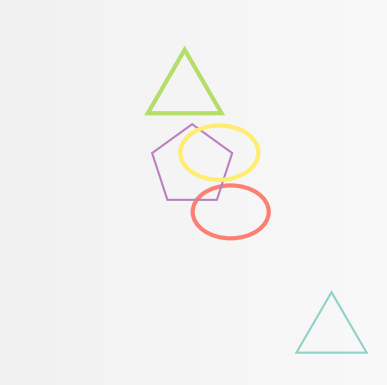[{"shape": "triangle", "thickness": 1.5, "radius": 0.52, "center": [0.856, 0.136]}, {"shape": "oval", "thickness": 3, "radius": 0.49, "center": [0.595, 0.45]}, {"shape": "triangle", "thickness": 3, "radius": 0.55, "center": [0.477, 0.761]}, {"shape": "pentagon", "thickness": 1.5, "radius": 0.54, "center": [0.496, 0.569]}, {"shape": "oval", "thickness": 3, "radius": 0.5, "center": [0.566, 0.603]}]